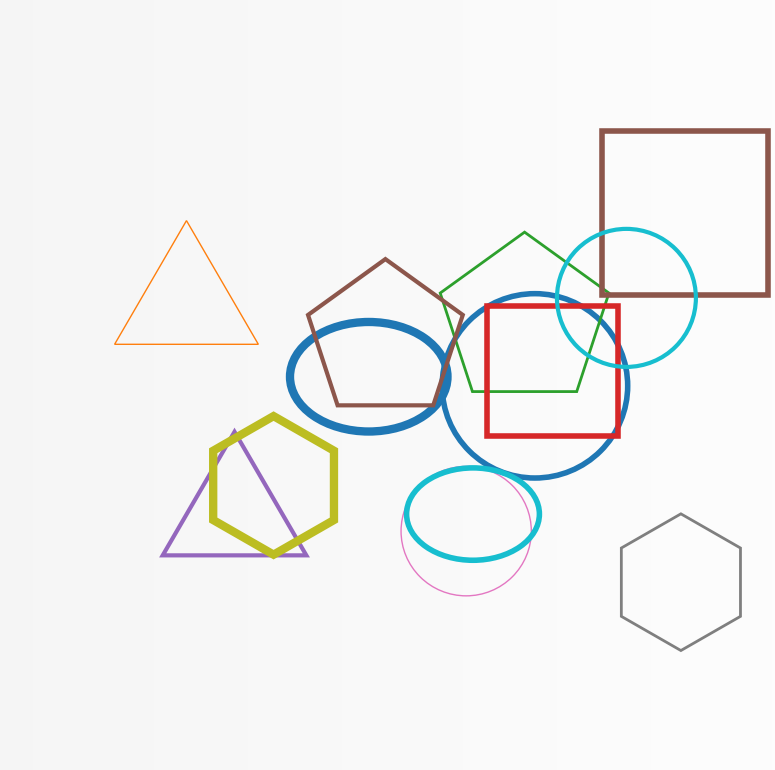[{"shape": "circle", "thickness": 2, "radius": 0.6, "center": [0.69, 0.499]}, {"shape": "oval", "thickness": 3, "radius": 0.51, "center": [0.476, 0.511]}, {"shape": "triangle", "thickness": 0.5, "radius": 0.54, "center": [0.241, 0.606]}, {"shape": "pentagon", "thickness": 1, "radius": 0.57, "center": [0.677, 0.584]}, {"shape": "square", "thickness": 2, "radius": 0.42, "center": [0.713, 0.518]}, {"shape": "triangle", "thickness": 1.5, "radius": 0.53, "center": [0.303, 0.332]}, {"shape": "pentagon", "thickness": 1.5, "radius": 0.52, "center": [0.497, 0.559]}, {"shape": "square", "thickness": 2, "radius": 0.53, "center": [0.884, 0.723]}, {"shape": "circle", "thickness": 0.5, "radius": 0.42, "center": [0.602, 0.31]}, {"shape": "hexagon", "thickness": 1, "radius": 0.44, "center": [0.879, 0.244]}, {"shape": "hexagon", "thickness": 3, "radius": 0.45, "center": [0.353, 0.37]}, {"shape": "oval", "thickness": 2, "radius": 0.43, "center": [0.61, 0.332]}, {"shape": "circle", "thickness": 1.5, "radius": 0.45, "center": [0.808, 0.613]}]